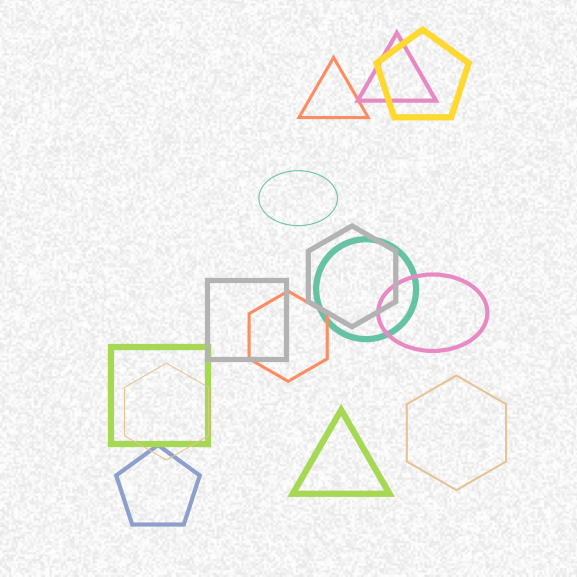[{"shape": "oval", "thickness": 0.5, "radius": 0.34, "center": [0.516, 0.656]}, {"shape": "circle", "thickness": 3, "radius": 0.43, "center": [0.634, 0.498]}, {"shape": "hexagon", "thickness": 1.5, "radius": 0.39, "center": [0.499, 0.417]}, {"shape": "triangle", "thickness": 1.5, "radius": 0.35, "center": [0.578, 0.83]}, {"shape": "pentagon", "thickness": 2, "radius": 0.38, "center": [0.274, 0.152]}, {"shape": "oval", "thickness": 2, "radius": 0.47, "center": [0.749, 0.458]}, {"shape": "triangle", "thickness": 2, "radius": 0.39, "center": [0.687, 0.864]}, {"shape": "triangle", "thickness": 3, "radius": 0.48, "center": [0.591, 0.193]}, {"shape": "square", "thickness": 3, "radius": 0.42, "center": [0.277, 0.315]}, {"shape": "pentagon", "thickness": 3, "radius": 0.42, "center": [0.732, 0.864]}, {"shape": "hexagon", "thickness": 1, "radius": 0.5, "center": [0.79, 0.25]}, {"shape": "hexagon", "thickness": 0.5, "radius": 0.42, "center": [0.288, 0.286]}, {"shape": "square", "thickness": 2.5, "radius": 0.34, "center": [0.427, 0.446]}, {"shape": "hexagon", "thickness": 2.5, "radius": 0.44, "center": [0.61, 0.521]}]